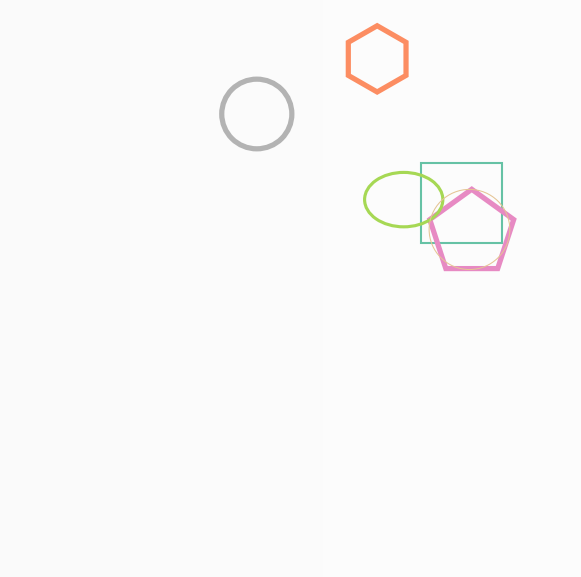[{"shape": "square", "thickness": 1, "radius": 0.35, "center": [0.794, 0.648]}, {"shape": "hexagon", "thickness": 2.5, "radius": 0.29, "center": [0.649, 0.897]}, {"shape": "pentagon", "thickness": 2.5, "radius": 0.38, "center": [0.812, 0.595]}, {"shape": "oval", "thickness": 1.5, "radius": 0.34, "center": [0.695, 0.653]}, {"shape": "circle", "thickness": 0.5, "radius": 0.35, "center": [0.808, 0.602]}, {"shape": "circle", "thickness": 2.5, "radius": 0.3, "center": [0.442, 0.802]}]